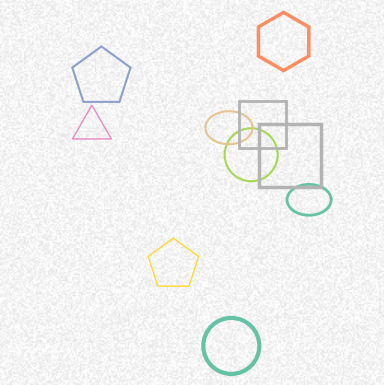[{"shape": "oval", "thickness": 2, "radius": 0.29, "center": [0.803, 0.481]}, {"shape": "circle", "thickness": 3, "radius": 0.36, "center": [0.601, 0.101]}, {"shape": "hexagon", "thickness": 2.5, "radius": 0.38, "center": [0.737, 0.892]}, {"shape": "pentagon", "thickness": 1.5, "radius": 0.4, "center": [0.263, 0.8]}, {"shape": "triangle", "thickness": 1, "radius": 0.29, "center": [0.239, 0.668]}, {"shape": "circle", "thickness": 1.5, "radius": 0.34, "center": [0.652, 0.598]}, {"shape": "pentagon", "thickness": 1, "radius": 0.34, "center": [0.45, 0.313]}, {"shape": "oval", "thickness": 1.5, "radius": 0.31, "center": [0.595, 0.668]}, {"shape": "square", "thickness": 2, "radius": 0.31, "center": [0.681, 0.676]}, {"shape": "square", "thickness": 2.5, "radius": 0.4, "center": [0.752, 0.596]}]